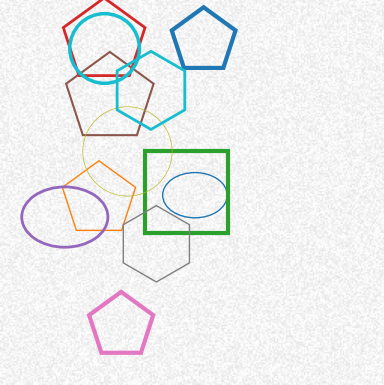[{"shape": "pentagon", "thickness": 3, "radius": 0.44, "center": [0.529, 0.894]}, {"shape": "oval", "thickness": 1, "radius": 0.42, "center": [0.506, 0.493]}, {"shape": "pentagon", "thickness": 1, "radius": 0.5, "center": [0.257, 0.482]}, {"shape": "square", "thickness": 3, "radius": 0.53, "center": [0.485, 0.501]}, {"shape": "pentagon", "thickness": 2, "radius": 0.56, "center": [0.271, 0.894]}, {"shape": "oval", "thickness": 2, "radius": 0.56, "center": [0.168, 0.436]}, {"shape": "pentagon", "thickness": 1.5, "radius": 0.6, "center": [0.285, 0.746]}, {"shape": "pentagon", "thickness": 3, "radius": 0.44, "center": [0.315, 0.154]}, {"shape": "hexagon", "thickness": 1, "radius": 0.5, "center": [0.406, 0.367]}, {"shape": "circle", "thickness": 0.5, "radius": 0.58, "center": [0.331, 0.607]}, {"shape": "circle", "thickness": 2.5, "radius": 0.45, "center": [0.272, 0.874]}, {"shape": "hexagon", "thickness": 2, "radius": 0.51, "center": [0.392, 0.765]}]